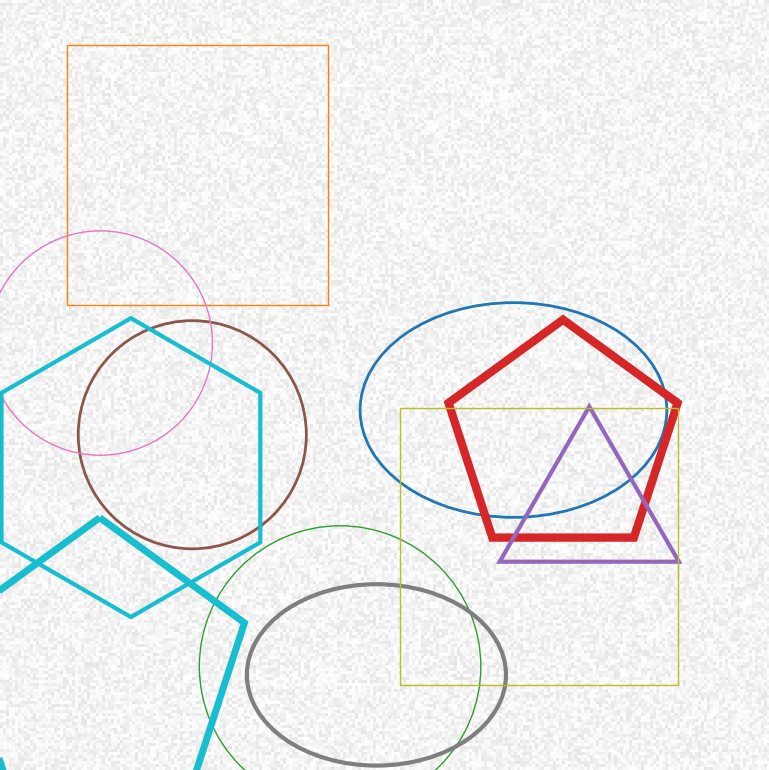[{"shape": "oval", "thickness": 1, "radius": 1.0, "center": [0.667, 0.468]}, {"shape": "square", "thickness": 0.5, "radius": 0.85, "center": [0.257, 0.773]}, {"shape": "circle", "thickness": 0.5, "radius": 0.91, "center": [0.442, 0.134]}, {"shape": "pentagon", "thickness": 3, "radius": 0.78, "center": [0.731, 0.428]}, {"shape": "triangle", "thickness": 1.5, "radius": 0.67, "center": [0.765, 0.338]}, {"shape": "circle", "thickness": 1, "radius": 0.74, "center": [0.25, 0.435]}, {"shape": "circle", "thickness": 0.5, "radius": 0.73, "center": [0.13, 0.554]}, {"shape": "oval", "thickness": 1.5, "radius": 0.84, "center": [0.489, 0.124]}, {"shape": "square", "thickness": 0.5, "radius": 0.9, "center": [0.7, 0.29]}, {"shape": "hexagon", "thickness": 1.5, "radius": 0.97, "center": [0.17, 0.393]}, {"shape": "pentagon", "thickness": 2.5, "radius": 0.99, "center": [0.13, 0.13]}]